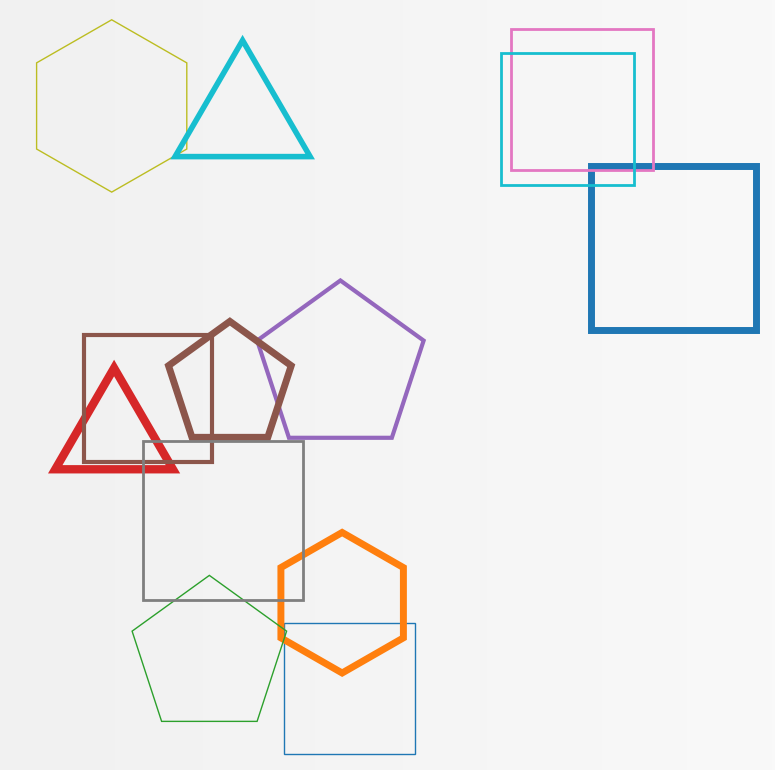[{"shape": "square", "thickness": 2.5, "radius": 0.53, "center": [0.869, 0.678]}, {"shape": "square", "thickness": 0.5, "radius": 0.42, "center": [0.451, 0.106]}, {"shape": "hexagon", "thickness": 2.5, "radius": 0.46, "center": [0.441, 0.217]}, {"shape": "pentagon", "thickness": 0.5, "radius": 0.52, "center": [0.27, 0.148]}, {"shape": "triangle", "thickness": 3, "radius": 0.44, "center": [0.147, 0.434]}, {"shape": "pentagon", "thickness": 1.5, "radius": 0.56, "center": [0.439, 0.523]}, {"shape": "pentagon", "thickness": 2.5, "radius": 0.42, "center": [0.297, 0.499]}, {"shape": "square", "thickness": 1.5, "radius": 0.41, "center": [0.191, 0.483]}, {"shape": "square", "thickness": 1, "radius": 0.46, "center": [0.751, 0.871]}, {"shape": "square", "thickness": 1, "radius": 0.52, "center": [0.287, 0.324]}, {"shape": "hexagon", "thickness": 0.5, "radius": 0.56, "center": [0.144, 0.862]}, {"shape": "square", "thickness": 1, "radius": 0.43, "center": [0.732, 0.845]}, {"shape": "triangle", "thickness": 2, "radius": 0.5, "center": [0.313, 0.847]}]